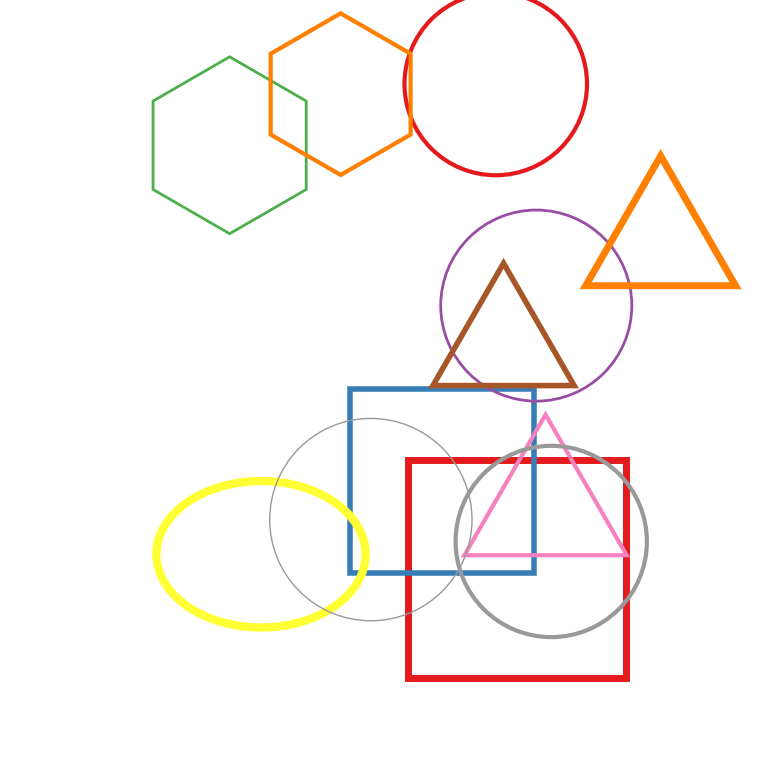[{"shape": "square", "thickness": 2.5, "radius": 0.71, "center": [0.671, 0.261]}, {"shape": "circle", "thickness": 1.5, "radius": 0.59, "center": [0.644, 0.891]}, {"shape": "square", "thickness": 2, "radius": 0.6, "center": [0.574, 0.376]}, {"shape": "hexagon", "thickness": 1, "radius": 0.57, "center": [0.298, 0.811]}, {"shape": "circle", "thickness": 1, "radius": 0.62, "center": [0.696, 0.603]}, {"shape": "triangle", "thickness": 2.5, "radius": 0.56, "center": [0.858, 0.685]}, {"shape": "hexagon", "thickness": 1.5, "radius": 0.52, "center": [0.442, 0.878]}, {"shape": "oval", "thickness": 3, "radius": 0.68, "center": [0.339, 0.28]}, {"shape": "triangle", "thickness": 2, "radius": 0.53, "center": [0.654, 0.552]}, {"shape": "triangle", "thickness": 1.5, "radius": 0.61, "center": [0.708, 0.34]}, {"shape": "circle", "thickness": 1.5, "radius": 0.62, "center": [0.716, 0.297]}, {"shape": "circle", "thickness": 0.5, "radius": 0.66, "center": [0.482, 0.325]}]